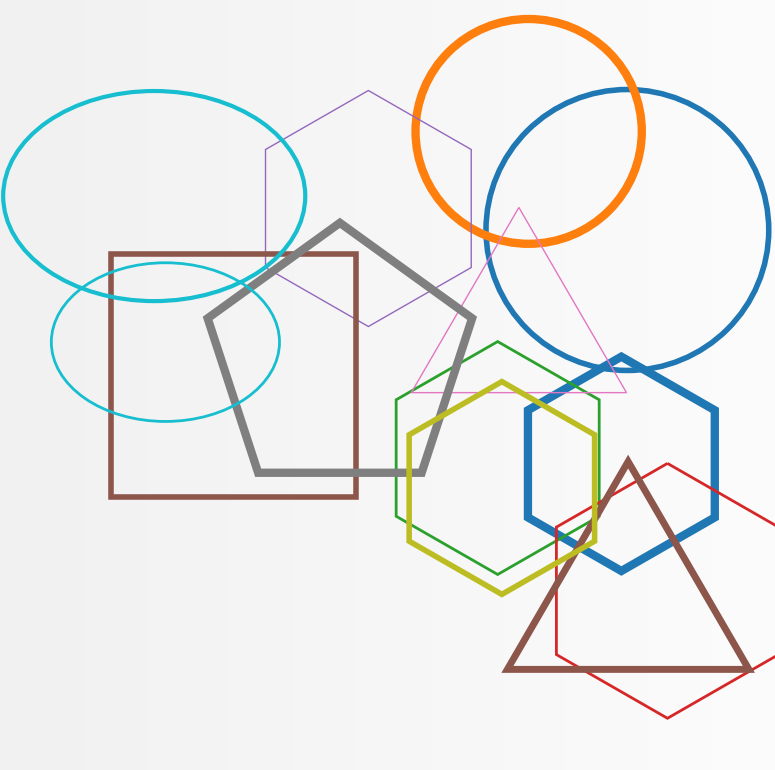[{"shape": "circle", "thickness": 2, "radius": 0.91, "center": [0.81, 0.701]}, {"shape": "hexagon", "thickness": 3, "radius": 0.7, "center": [0.802, 0.398]}, {"shape": "circle", "thickness": 3, "radius": 0.73, "center": [0.682, 0.829]}, {"shape": "hexagon", "thickness": 1, "radius": 0.76, "center": [0.642, 0.405]}, {"shape": "hexagon", "thickness": 1, "radius": 0.83, "center": [0.861, 0.233]}, {"shape": "hexagon", "thickness": 0.5, "radius": 0.77, "center": [0.475, 0.729]}, {"shape": "square", "thickness": 2, "radius": 0.79, "center": [0.302, 0.513]}, {"shape": "triangle", "thickness": 2.5, "radius": 0.9, "center": [0.81, 0.221]}, {"shape": "triangle", "thickness": 0.5, "radius": 0.8, "center": [0.67, 0.57]}, {"shape": "pentagon", "thickness": 3, "radius": 0.9, "center": [0.439, 0.531]}, {"shape": "hexagon", "thickness": 2, "radius": 0.69, "center": [0.648, 0.366]}, {"shape": "oval", "thickness": 1, "radius": 0.74, "center": [0.213, 0.556]}, {"shape": "oval", "thickness": 1.5, "radius": 0.97, "center": [0.199, 0.745]}]